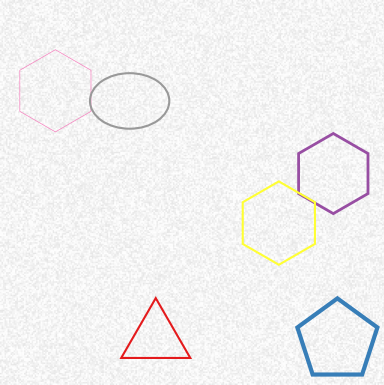[{"shape": "triangle", "thickness": 1.5, "radius": 0.52, "center": [0.405, 0.122]}, {"shape": "pentagon", "thickness": 3, "radius": 0.55, "center": [0.876, 0.116]}, {"shape": "hexagon", "thickness": 2, "radius": 0.52, "center": [0.866, 0.549]}, {"shape": "hexagon", "thickness": 1.5, "radius": 0.54, "center": [0.724, 0.421]}, {"shape": "hexagon", "thickness": 0.5, "radius": 0.53, "center": [0.144, 0.764]}, {"shape": "oval", "thickness": 1.5, "radius": 0.52, "center": [0.337, 0.738]}]